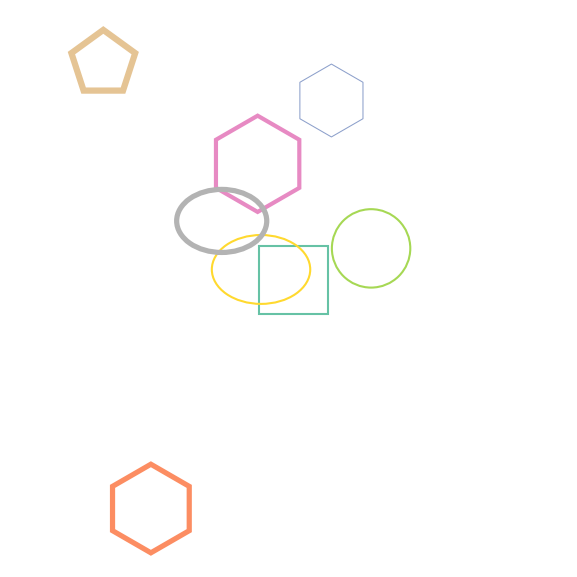[{"shape": "square", "thickness": 1, "radius": 0.3, "center": [0.509, 0.514]}, {"shape": "hexagon", "thickness": 2.5, "radius": 0.38, "center": [0.261, 0.119]}, {"shape": "hexagon", "thickness": 0.5, "radius": 0.32, "center": [0.574, 0.825]}, {"shape": "hexagon", "thickness": 2, "radius": 0.42, "center": [0.446, 0.715]}, {"shape": "circle", "thickness": 1, "radius": 0.34, "center": [0.643, 0.569]}, {"shape": "oval", "thickness": 1, "radius": 0.43, "center": [0.452, 0.533]}, {"shape": "pentagon", "thickness": 3, "radius": 0.29, "center": [0.179, 0.889]}, {"shape": "oval", "thickness": 2.5, "radius": 0.39, "center": [0.384, 0.617]}]